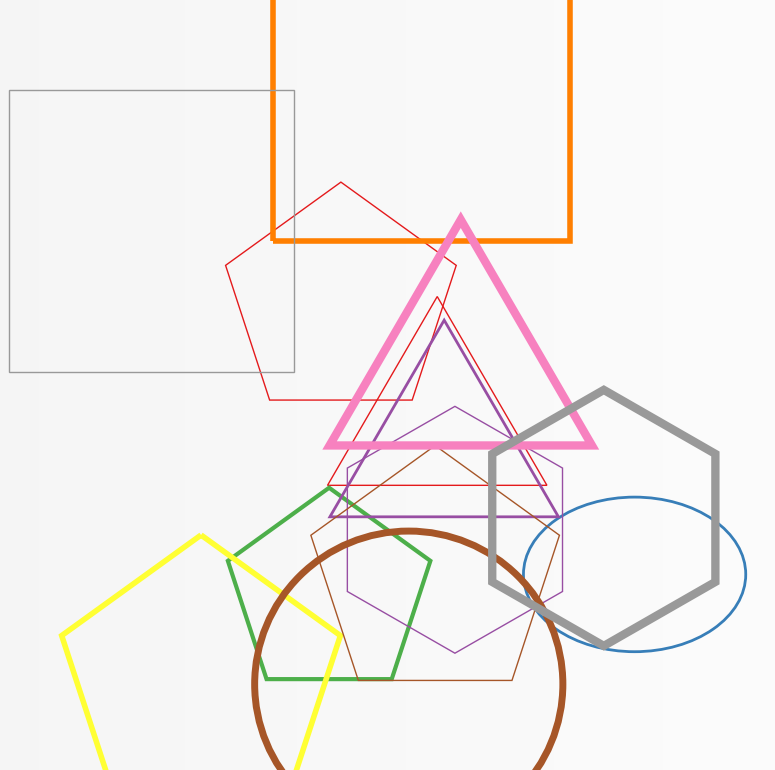[{"shape": "triangle", "thickness": 0.5, "radius": 0.82, "center": [0.564, 0.451]}, {"shape": "pentagon", "thickness": 0.5, "radius": 0.78, "center": [0.44, 0.607]}, {"shape": "oval", "thickness": 1, "radius": 0.72, "center": [0.819, 0.254]}, {"shape": "pentagon", "thickness": 1.5, "radius": 0.69, "center": [0.425, 0.229]}, {"shape": "hexagon", "thickness": 0.5, "radius": 0.8, "center": [0.587, 0.312]}, {"shape": "triangle", "thickness": 1, "radius": 0.85, "center": [0.573, 0.414]}, {"shape": "square", "thickness": 2, "radius": 0.96, "center": [0.543, 0.879]}, {"shape": "pentagon", "thickness": 2, "radius": 0.95, "center": [0.259, 0.116]}, {"shape": "circle", "thickness": 2.5, "radius": 0.99, "center": [0.527, 0.111]}, {"shape": "pentagon", "thickness": 0.5, "radius": 0.84, "center": [0.561, 0.253]}, {"shape": "triangle", "thickness": 3, "radius": 0.98, "center": [0.595, 0.519]}, {"shape": "hexagon", "thickness": 3, "radius": 0.83, "center": [0.779, 0.327]}, {"shape": "square", "thickness": 0.5, "radius": 0.92, "center": [0.195, 0.7]}]